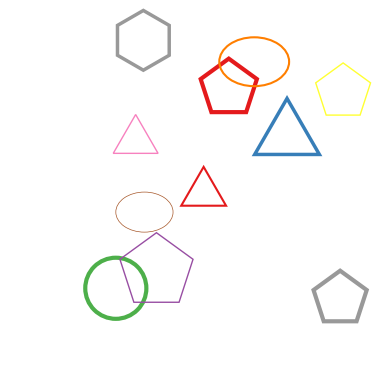[{"shape": "triangle", "thickness": 1.5, "radius": 0.34, "center": [0.529, 0.499]}, {"shape": "pentagon", "thickness": 3, "radius": 0.38, "center": [0.594, 0.771]}, {"shape": "triangle", "thickness": 2.5, "radius": 0.48, "center": [0.746, 0.647]}, {"shape": "circle", "thickness": 3, "radius": 0.4, "center": [0.301, 0.251]}, {"shape": "pentagon", "thickness": 1, "radius": 0.5, "center": [0.406, 0.296]}, {"shape": "oval", "thickness": 1.5, "radius": 0.45, "center": [0.66, 0.84]}, {"shape": "pentagon", "thickness": 1, "radius": 0.37, "center": [0.891, 0.762]}, {"shape": "oval", "thickness": 0.5, "radius": 0.37, "center": [0.375, 0.449]}, {"shape": "triangle", "thickness": 1, "radius": 0.34, "center": [0.352, 0.635]}, {"shape": "pentagon", "thickness": 3, "radius": 0.36, "center": [0.883, 0.224]}, {"shape": "hexagon", "thickness": 2.5, "radius": 0.39, "center": [0.372, 0.895]}]